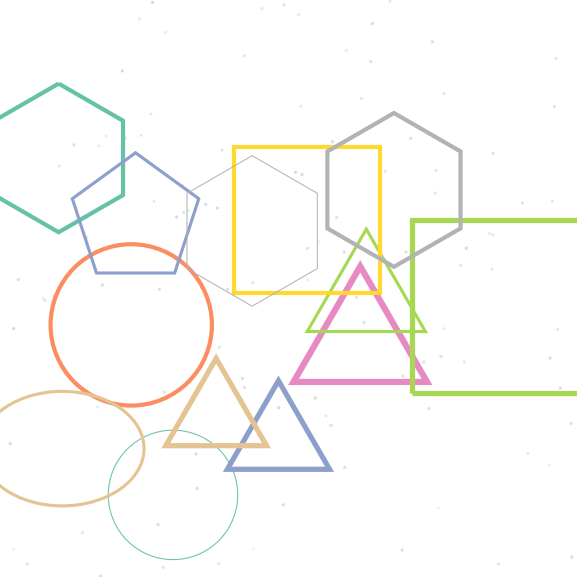[{"shape": "hexagon", "thickness": 2, "radius": 0.64, "center": [0.102, 0.726]}, {"shape": "circle", "thickness": 0.5, "radius": 0.56, "center": [0.3, 0.142]}, {"shape": "circle", "thickness": 2, "radius": 0.7, "center": [0.227, 0.437]}, {"shape": "pentagon", "thickness": 1.5, "radius": 0.58, "center": [0.235, 0.619]}, {"shape": "triangle", "thickness": 2.5, "radius": 0.51, "center": [0.482, 0.238]}, {"shape": "triangle", "thickness": 3, "radius": 0.67, "center": [0.624, 0.404]}, {"shape": "square", "thickness": 2.5, "radius": 0.75, "center": [0.863, 0.468]}, {"shape": "triangle", "thickness": 1.5, "radius": 0.59, "center": [0.634, 0.484]}, {"shape": "square", "thickness": 2, "radius": 0.63, "center": [0.532, 0.619]}, {"shape": "oval", "thickness": 1.5, "radius": 0.71, "center": [0.108, 0.222]}, {"shape": "triangle", "thickness": 2.5, "radius": 0.5, "center": [0.374, 0.278]}, {"shape": "hexagon", "thickness": 0.5, "radius": 0.65, "center": [0.437, 0.599]}, {"shape": "hexagon", "thickness": 2, "radius": 0.67, "center": [0.682, 0.67]}]